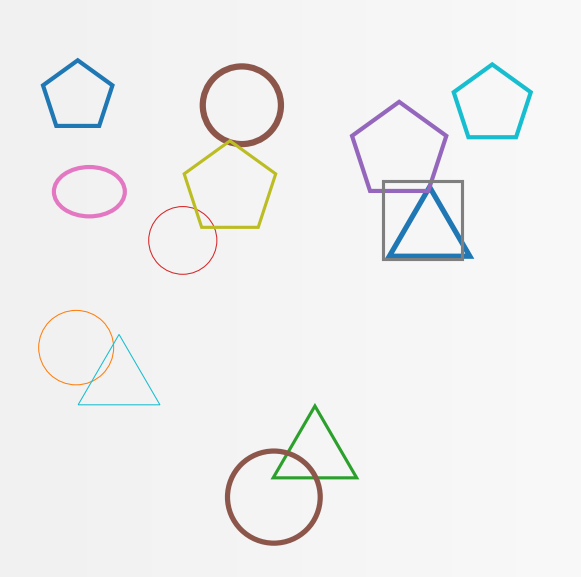[{"shape": "pentagon", "thickness": 2, "radius": 0.31, "center": [0.134, 0.832]}, {"shape": "triangle", "thickness": 2.5, "radius": 0.4, "center": [0.739, 0.595]}, {"shape": "circle", "thickness": 0.5, "radius": 0.32, "center": [0.131, 0.397]}, {"shape": "triangle", "thickness": 1.5, "radius": 0.41, "center": [0.542, 0.213]}, {"shape": "circle", "thickness": 0.5, "radius": 0.29, "center": [0.314, 0.583]}, {"shape": "pentagon", "thickness": 2, "radius": 0.43, "center": [0.687, 0.737]}, {"shape": "circle", "thickness": 3, "radius": 0.34, "center": [0.416, 0.817]}, {"shape": "circle", "thickness": 2.5, "radius": 0.4, "center": [0.471, 0.138]}, {"shape": "oval", "thickness": 2, "radius": 0.31, "center": [0.154, 0.667]}, {"shape": "square", "thickness": 1.5, "radius": 0.34, "center": [0.727, 0.618]}, {"shape": "pentagon", "thickness": 1.5, "radius": 0.41, "center": [0.396, 0.672]}, {"shape": "pentagon", "thickness": 2, "radius": 0.35, "center": [0.847, 0.818]}, {"shape": "triangle", "thickness": 0.5, "radius": 0.41, "center": [0.205, 0.339]}]